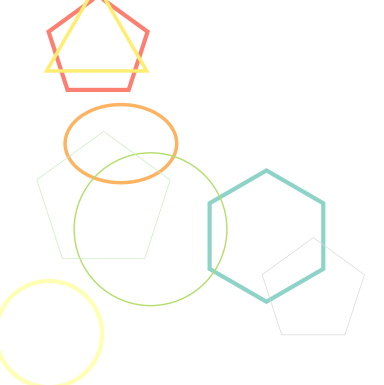[{"shape": "hexagon", "thickness": 3, "radius": 0.85, "center": [0.692, 0.387]}, {"shape": "circle", "thickness": 3, "radius": 0.69, "center": [0.127, 0.132]}, {"shape": "pentagon", "thickness": 3, "radius": 0.68, "center": [0.255, 0.876]}, {"shape": "oval", "thickness": 2.5, "radius": 0.72, "center": [0.314, 0.627]}, {"shape": "circle", "thickness": 1, "radius": 0.99, "center": [0.391, 0.405]}, {"shape": "pentagon", "thickness": 0.5, "radius": 0.7, "center": [0.814, 0.243]}, {"shape": "pentagon", "thickness": 0.5, "radius": 0.91, "center": [0.269, 0.477]}, {"shape": "triangle", "thickness": 2.5, "radius": 0.75, "center": [0.251, 0.891]}]